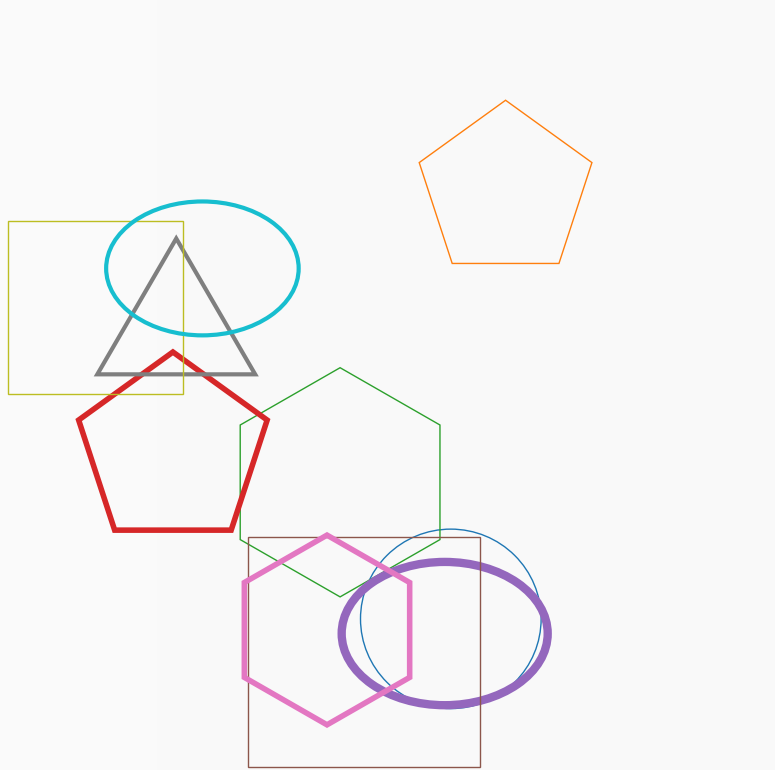[{"shape": "circle", "thickness": 0.5, "radius": 0.58, "center": [0.582, 0.196]}, {"shape": "pentagon", "thickness": 0.5, "radius": 0.59, "center": [0.652, 0.753]}, {"shape": "hexagon", "thickness": 0.5, "radius": 0.74, "center": [0.439, 0.374]}, {"shape": "pentagon", "thickness": 2, "radius": 0.64, "center": [0.223, 0.415]}, {"shape": "oval", "thickness": 3, "radius": 0.66, "center": [0.574, 0.177]}, {"shape": "square", "thickness": 0.5, "radius": 0.75, "center": [0.469, 0.153]}, {"shape": "hexagon", "thickness": 2, "radius": 0.62, "center": [0.422, 0.182]}, {"shape": "triangle", "thickness": 1.5, "radius": 0.59, "center": [0.227, 0.573]}, {"shape": "square", "thickness": 0.5, "radius": 0.56, "center": [0.123, 0.6]}, {"shape": "oval", "thickness": 1.5, "radius": 0.62, "center": [0.261, 0.651]}]